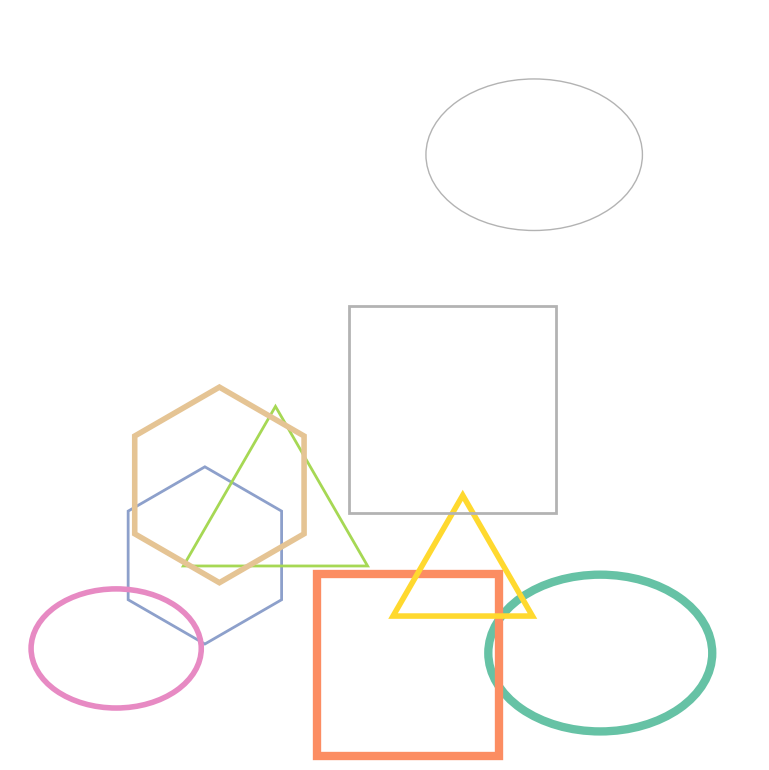[{"shape": "oval", "thickness": 3, "radius": 0.73, "center": [0.78, 0.152]}, {"shape": "square", "thickness": 3, "radius": 0.59, "center": [0.53, 0.136]}, {"shape": "hexagon", "thickness": 1, "radius": 0.58, "center": [0.266, 0.279]}, {"shape": "oval", "thickness": 2, "radius": 0.55, "center": [0.151, 0.158]}, {"shape": "triangle", "thickness": 1, "radius": 0.69, "center": [0.358, 0.334]}, {"shape": "triangle", "thickness": 2, "radius": 0.52, "center": [0.601, 0.252]}, {"shape": "hexagon", "thickness": 2, "radius": 0.63, "center": [0.285, 0.37]}, {"shape": "oval", "thickness": 0.5, "radius": 0.7, "center": [0.694, 0.799]}, {"shape": "square", "thickness": 1, "radius": 0.67, "center": [0.588, 0.468]}]